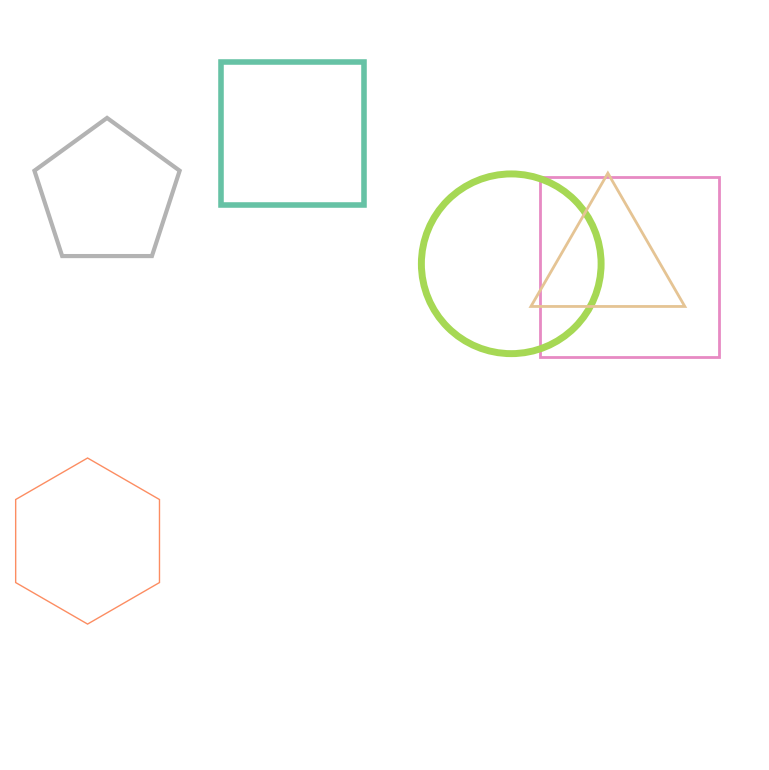[{"shape": "square", "thickness": 2, "radius": 0.47, "center": [0.38, 0.826]}, {"shape": "hexagon", "thickness": 0.5, "radius": 0.54, "center": [0.114, 0.297]}, {"shape": "square", "thickness": 1, "radius": 0.58, "center": [0.818, 0.653]}, {"shape": "circle", "thickness": 2.5, "radius": 0.58, "center": [0.664, 0.657]}, {"shape": "triangle", "thickness": 1, "radius": 0.58, "center": [0.789, 0.66]}, {"shape": "pentagon", "thickness": 1.5, "radius": 0.5, "center": [0.139, 0.748]}]